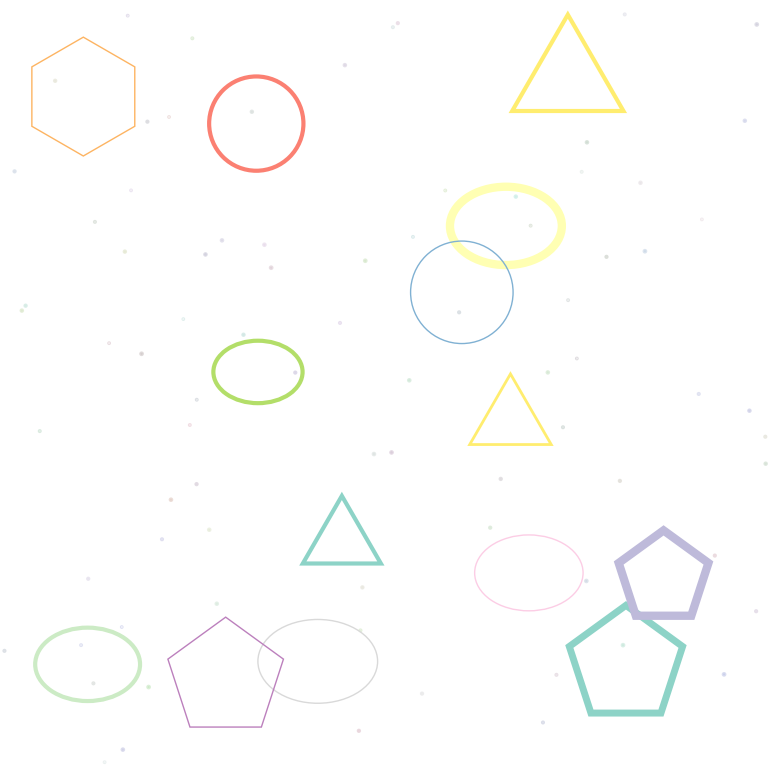[{"shape": "pentagon", "thickness": 2.5, "radius": 0.39, "center": [0.813, 0.137]}, {"shape": "triangle", "thickness": 1.5, "radius": 0.29, "center": [0.444, 0.297]}, {"shape": "oval", "thickness": 3, "radius": 0.36, "center": [0.657, 0.707]}, {"shape": "pentagon", "thickness": 3, "radius": 0.31, "center": [0.862, 0.25]}, {"shape": "circle", "thickness": 1.5, "radius": 0.31, "center": [0.333, 0.839]}, {"shape": "circle", "thickness": 0.5, "radius": 0.33, "center": [0.6, 0.62]}, {"shape": "hexagon", "thickness": 0.5, "radius": 0.39, "center": [0.108, 0.875]}, {"shape": "oval", "thickness": 1.5, "radius": 0.29, "center": [0.335, 0.517]}, {"shape": "oval", "thickness": 0.5, "radius": 0.35, "center": [0.687, 0.256]}, {"shape": "oval", "thickness": 0.5, "radius": 0.39, "center": [0.413, 0.141]}, {"shape": "pentagon", "thickness": 0.5, "radius": 0.39, "center": [0.293, 0.12]}, {"shape": "oval", "thickness": 1.5, "radius": 0.34, "center": [0.114, 0.137]}, {"shape": "triangle", "thickness": 1.5, "radius": 0.42, "center": [0.737, 0.898]}, {"shape": "triangle", "thickness": 1, "radius": 0.31, "center": [0.663, 0.453]}]